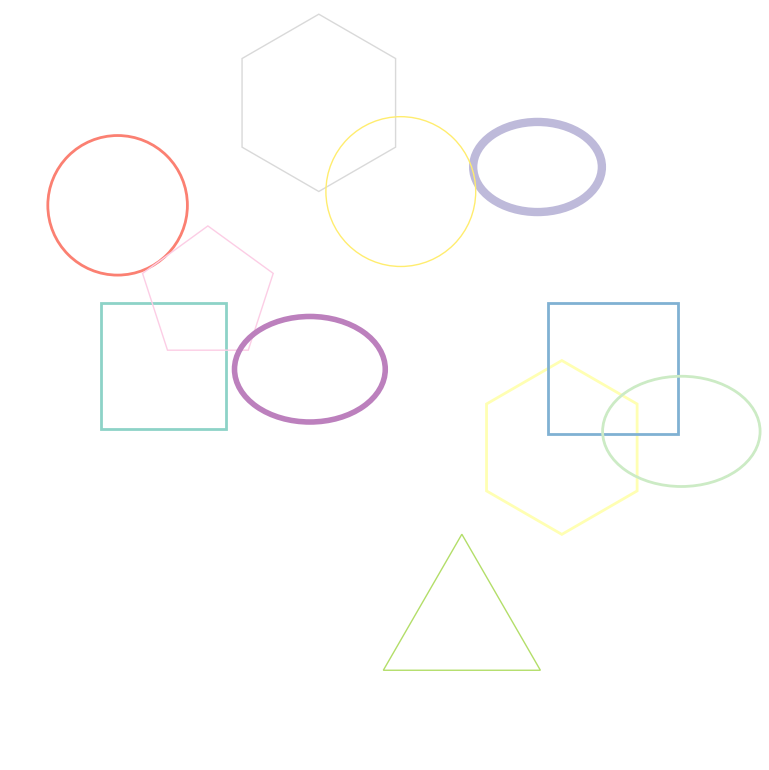[{"shape": "square", "thickness": 1, "radius": 0.41, "center": [0.212, 0.524]}, {"shape": "hexagon", "thickness": 1, "radius": 0.56, "center": [0.73, 0.419]}, {"shape": "oval", "thickness": 3, "radius": 0.42, "center": [0.698, 0.783]}, {"shape": "circle", "thickness": 1, "radius": 0.45, "center": [0.153, 0.733]}, {"shape": "square", "thickness": 1, "radius": 0.42, "center": [0.796, 0.521]}, {"shape": "triangle", "thickness": 0.5, "radius": 0.59, "center": [0.6, 0.188]}, {"shape": "pentagon", "thickness": 0.5, "radius": 0.45, "center": [0.27, 0.617]}, {"shape": "hexagon", "thickness": 0.5, "radius": 0.58, "center": [0.414, 0.866]}, {"shape": "oval", "thickness": 2, "radius": 0.49, "center": [0.402, 0.52]}, {"shape": "oval", "thickness": 1, "radius": 0.51, "center": [0.885, 0.44]}, {"shape": "circle", "thickness": 0.5, "radius": 0.49, "center": [0.521, 0.751]}]